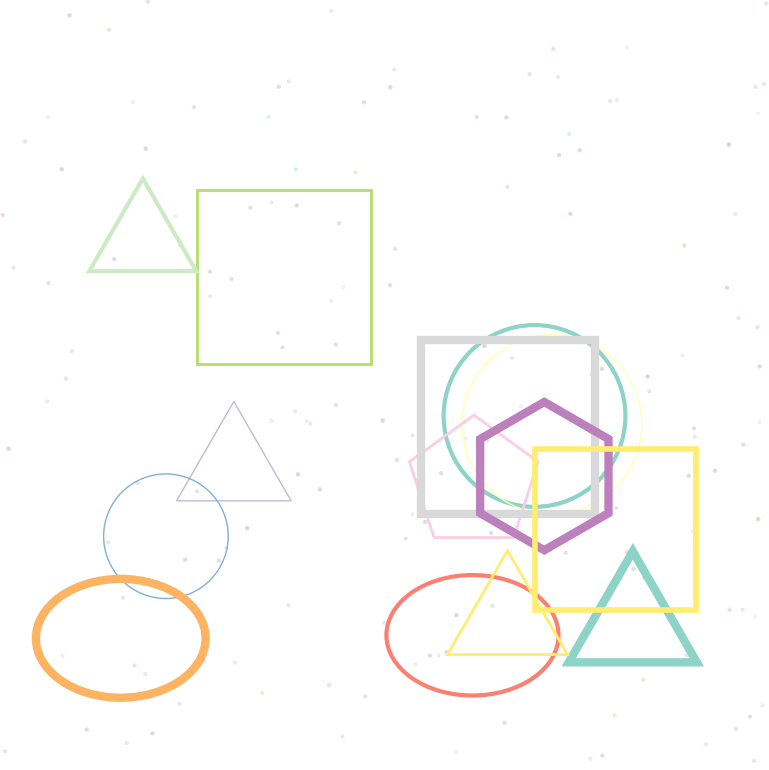[{"shape": "circle", "thickness": 1.5, "radius": 0.59, "center": [0.694, 0.46]}, {"shape": "triangle", "thickness": 3, "radius": 0.48, "center": [0.822, 0.188]}, {"shape": "circle", "thickness": 0.5, "radius": 0.58, "center": [0.717, 0.449]}, {"shape": "triangle", "thickness": 0.5, "radius": 0.43, "center": [0.304, 0.393]}, {"shape": "oval", "thickness": 1.5, "radius": 0.56, "center": [0.614, 0.175]}, {"shape": "circle", "thickness": 0.5, "radius": 0.4, "center": [0.215, 0.304]}, {"shape": "oval", "thickness": 3, "radius": 0.55, "center": [0.157, 0.171]}, {"shape": "square", "thickness": 1, "radius": 0.56, "center": [0.369, 0.64]}, {"shape": "pentagon", "thickness": 1, "radius": 0.44, "center": [0.615, 0.373]}, {"shape": "square", "thickness": 3, "radius": 0.57, "center": [0.66, 0.446]}, {"shape": "hexagon", "thickness": 3, "radius": 0.48, "center": [0.707, 0.382]}, {"shape": "triangle", "thickness": 1.5, "radius": 0.4, "center": [0.185, 0.688]}, {"shape": "square", "thickness": 2, "radius": 0.52, "center": [0.799, 0.312]}, {"shape": "triangle", "thickness": 1, "radius": 0.45, "center": [0.659, 0.195]}]